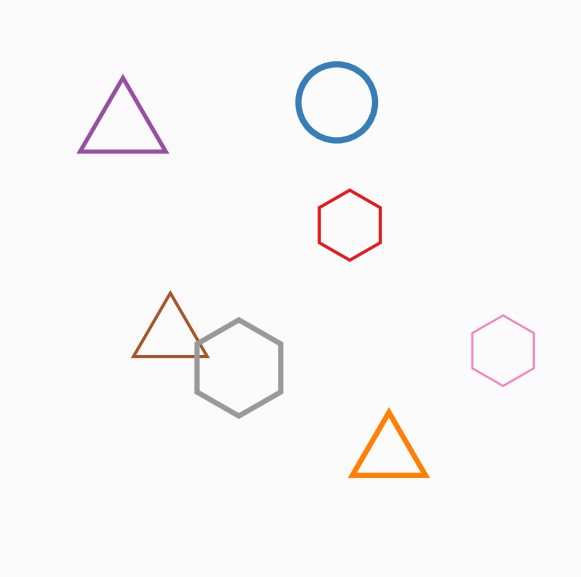[{"shape": "hexagon", "thickness": 1.5, "radius": 0.3, "center": [0.602, 0.609]}, {"shape": "circle", "thickness": 3, "radius": 0.33, "center": [0.579, 0.822]}, {"shape": "triangle", "thickness": 2, "radius": 0.43, "center": [0.211, 0.779]}, {"shape": "triangle", "thickness": 2.5, "radius": 0.36, "center": [0.669, 0.212]}, {"shape": "triangle", "thickness": 1.5, "radius": 0.37, "center": [0.293, 0.418]}, {"shape": "hexagon", "thickness": 1, "radius": 0.31, "center": [0.866, 0.392]}, {"shape": "hexagon", "thickness": 2.5, "radius": 0.42, "center": [0.411, 0.362]}]